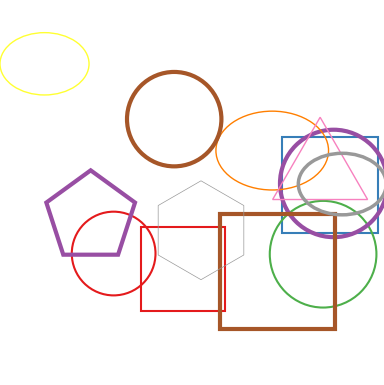[{"shape": "square", "thickness": 1.5, "radius": 0.55, "center": [0.476, 0.3]}, {"shape": "circle", "thickness": 1.5, "radius": 0.54, "center": [0.295, 0.341]}, {"shape": "square", "thickness": 1.5, "radius": 0.62, "center": [0.856, 0.518]}, {"shape": "circle", "thickness": 1.5, "radius": 0.69, "center": [0.839, 0.34]}, {"shape": "circle", "thickness": 3, "radius": 0.7, "center": [0.867, 0.524]}, {"shape": "pentagon", "thickness": 3, "radius": 0.61, "center": [0.236, 0.436]}, {"shape": "oval", "thickness": 1, "radius": 0.73, "center": [0.707, 0.609]}, {"shape": "oval", "thickness": 1, "radius": 0.58, "center": [0.116, 0.834]}, {"shape": "circle", "thickness": 3, "radius": 0.61, "center": [0.452, 0.691]}, {"shape": "square", "thickness": 3, "radius": 0.75, "center": [0.72, 0.294]}, {"shape": "triangle", "thickness": 1, "radius": 0.71, "center": [0.831, 0.553]}, {"shape": "hexagon", "thickness": 0.5, "radius": 0.64, "center": [0.522, 0.402]}, {"shape": "oval", "thickness": 2.5, "radius": 0.57, "center": [0.889, 0.522]}]